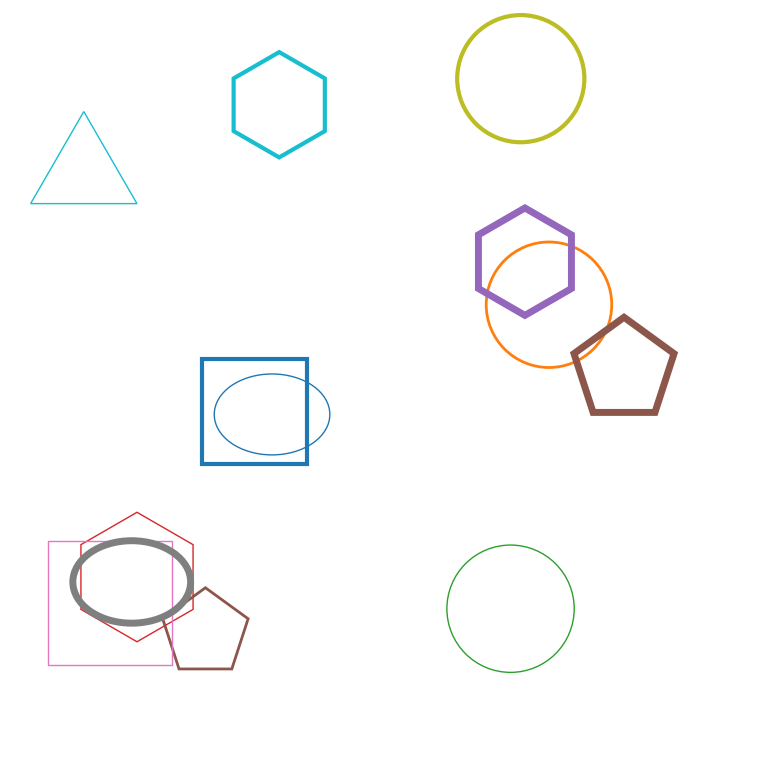[{"shape": "square", "thickness": 1.5, "radius": 0.34, "center": [0.331, 0.465]}, {"shape": "oval", "thickness": 0.5, "radius": 0.38, "center": [0.353, 0.462]}, {"shape": "circle", "thickness": 1, "radius": 0.41, "center": [0.713, 0.604]}, {"shape": "circle", "thickness": 0.5, "radius": 0.41, "center": [0.663, 0.209]}, {"shape": "hexagon", "thickness": 0.5, "radius": 0.42, "center": [0.178, 0.251]}, {"shape": "hexagon", "thickness": 2.5, "radius": 0.35, "center": [0.682, 0.66]}, {"shape": "pentagon", "thickness": 1, "radius": 0.29, "center": [0.267, 0.178]}, {"shape": "pentagon", "thickness": 2.5, "radius": 0.34, "center": [0.81, 0.52]}, {"shape": "square", "thickness": 0.5, "radius": 0.4, "center": [0.143, 0.217]}, {"shape": "oval", "thickness": 2.5, "radius": 0.38, "center": [0.171, 0.244]}, {"shape": "circle", "thickness": 1.5, "radius": 0.41, "center": [0.676, 0.898]}, {"shape": "triangle", "thickness": 0.5, "radius": 0.4, "center": [0.109, 0.775]}, {"shape": "hexagon", "thickness": 1.5, "radius": 0.34, "center": [0.363, 0.864]}]